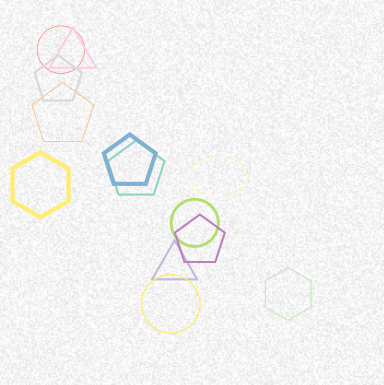[{"shape": "pentagon", "thickness": 1.5, "radius": 0.39, "center": [0.354, 0.557]}, {"shape": "oval", "thickness": 0.5, "radius": 0.37, "center": [0.567, 0.539]}, {"shape": "triangle", "thickness": 1.5, "radius": 0.34, "center": [0.454, 0.308]}, {"shape": "circle", "thickness": 0.5, "radius": 0.31, "center": [0.158, 0.871]}, {"shape": "pentagon", "thickness": 3, "radius": 0.35, "center": [0.337, 0.58]}, {"shape": "pentagon", "thickness": 0.5, "radius": 0.42, "center": [0.163, 0.701]}, {"shape": "circle", "thickness": 2, "radius": 0.31, "center": [0.506, 0.421]}, {"shape": "triangle", "thickness": 1.5, "radius": 0.35, "center": [0.189, 0.859]}, {"shape": "pentagon", "thickness": 1.5, "radius": 0.32, "center": [0.151, 0.791]}, {"shape": "pentagon", "thickness": 1.5, "radius": 0.34, "center": [0.519, 0.375]}, {"shape": "hexagon", "thickness": 1, "radius": 0.34, "center": [0.748, 0.236]}, {"shape": "circle", "thickness": 1, "radius": 0.38, "center": [0.444, 0.211]}, {"shape": "hexagon", "thickness": 3, "radius": 0.42, "center": [0.105, 0.52]}]